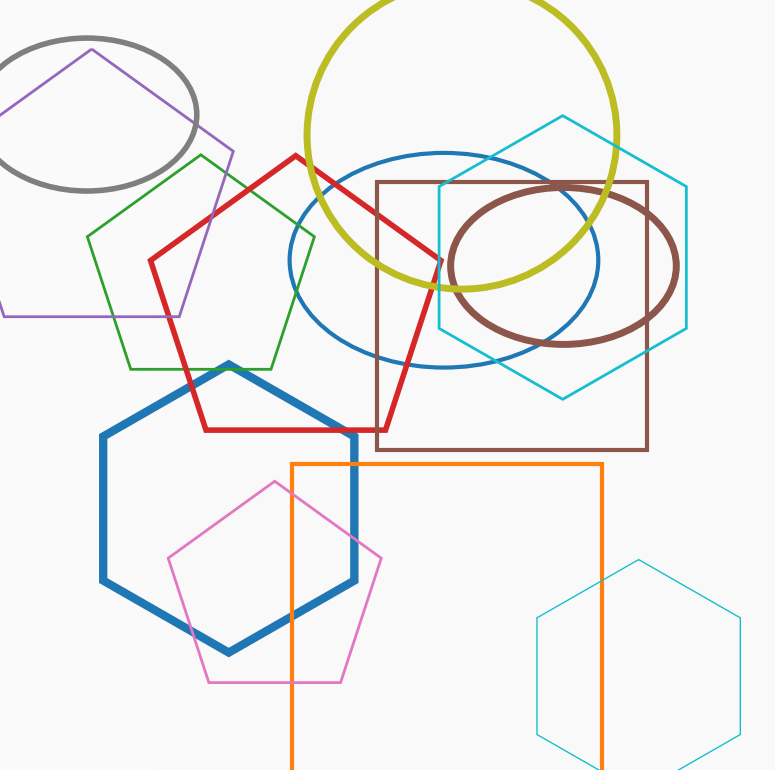[{"shape": "hexagon", "thickness": 3, "radius": 0.94, "center": [0.295, 0.34]}, {"shape": "oval", "thickness": 1.5, "radius": 1.0, "center": [0.573, 0.662]}, {"shape": "square", "thickness": 1.5, "radius": 1.0, "center": [0.577, 0.198]}, {"shape": "pentagon", "thickness": 1, "radius": 0.77, "center": [0.259, 0.645]}, {"shape": "pentagon", "thickness": 2, "radius": 0.99, "center": [0.382, 0.601]}, {"shape": "pentagon", "thickness": 1, "radius": 0.96, "center": [0.118, 0.744]}, {"shape": "square", "thickness": 1.5, "radius": 0.87, "center": [0.661, 0.59]}, {"shape": "oval", "thickness": 2.5, "radius": 0.73, "center": [0.727, 0.655]}, {"shape": "pentagon", "thickness": 1, "radius": 0.72, "center": [0.354, 0.23]}, {"shape": "oval", "thickness": 2, "radius": 0.71, "center": [0.112, 0.851]}, {"shape": "circle", "thickness": 2.5, "radius": 1.0, "center": [0.596, 0.824]}, {"shape": "hexagon", "thickness": 1, "radius": 0.92, "center": [0.726, 0.666]}, {"shape": "hexagon", "thickness": 0.5, "radius": 0.76, "center": [0.824, 0.122]}]